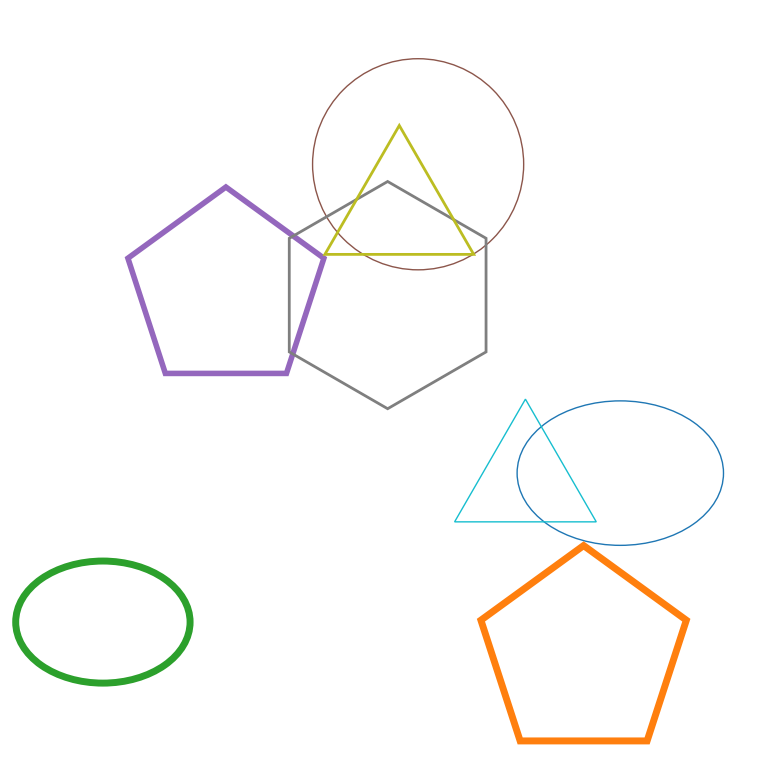[{"shape": "oval", "thickness": 0.5, "radius": 0.67, "center": [0.806, 0.386]}, {"shape": "pentagon", "thickness": 2.5, "radius": 0.7, "center": [0.758, 0.151]}, {"shape": "oval", "thickness": 2.5, "radius": 0.57, "center": [0.134, 0.192]}, {"shape": "pentagon", "thickness": 2, "radius": 0.67, "center": [0.293, 0.623]}, {"shape": "circle", "thickness": 0.5, "radius": 0.69, "center": [0.543, 0.787]}, {"shape": "hexagon", "thickness": 1, "radius": 0.74, "center": [0.503, 0.617]}, {"shape": "triangle", "thickness": 1, "radius": 0.56, "center": [0.519, 0.725]}, {"shape": "triangle", "thickness": 0.5, "radius": 0.53, "center": [0.682, 0.375]}]